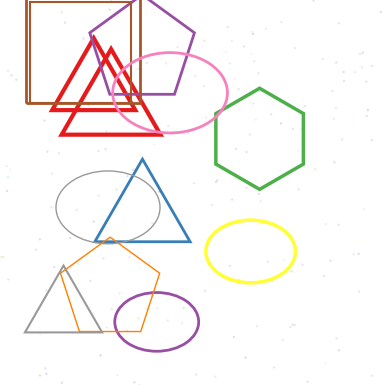[{"shape": "triangle", "thickness": 3, "radius": 0.74, "center": [0.289, 0.724]}, {"shape": "triangle", "thickness": 3, "radius": 0.62, "center": [0.243, 0.776]}, {"shape": "triangle", "thickness": 2, "radius": 0.71, "center": [0.37, 0.444]}, {"shape": "hexagon", "thickness": 2.5, "radius": 0.66, "center": [0.674, 0.639]}, {"shape": "oval", "thickness": 2, "radius": 0.54, "center": [0.407, 0.164]}, {"shape": "pentagon", "thickness": 2, "radius": 0.71, "center": [0.369, 0.871]}, {"shape": "pentagon", "thickness": 1, "radius": 0.68, "center": [0.286, 0.248]}, {"shape": "oval", "thickness": 2.5, "radius": 0.58, "center": [0.651, 0.347]}, {"shape": "square", "thickness": 1.5, "radius": 0.66, "center": [0.21, 0.864]}, {"shape": "square", "thickness": 2, "radius": 0.74, "center": [0.215, 0.881]}, {"shape": "oval", "thickness": 2, "radius": 0.75, "center": [0.442, 0.759]}, {"shape": "oval", "thickness": 1, "radius": 0.68, "center": [0.281, 0.461]}, {"shape": "triangle", "thickness": 1.5, "radius": 0.58, "center": [0.165, 0.194]}]